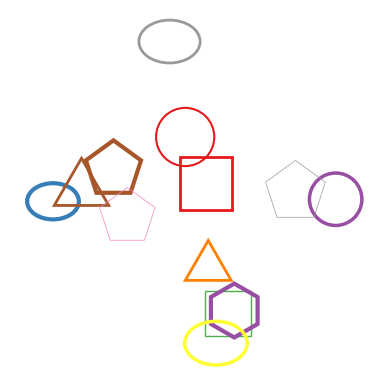[{"shape": "circle", "thickness": 1.5, "radius": 0.38, "center": [0.481, 0.644]}, {"shape": "square", "thickness": 2, "radius": 0.34, "center": [0.536, 0.524]}, {"shape": "oval", "thickness": 3, "radius": 0.34, "center": [0.138, 0.477]}, {"shape": "square", "thickness": 1, "radius": 0.3, "center": [0.592, 0.185]}, {"shape": "circle", "thickness": 2.5, "radius": 0.34, "center": [0.872, 0.482]}, {"shape": "hexagon", "thickness": 3, "radius": 0.35, "center": [0.608, 0.193]}, {"shape": "triangle", "thickness": 2, "radius": 0.34, "center": [0.541, 0.306]}, {"shape": "oval", "thickness": 2.5, "radius": 0.41, "center": [0.561, 0.109]}, {"shape": "pentagon", "thickness": 3, "radius": 0.38, "center": [0.295, 0.56]}, {"shape": "triangle", "thickness": 2, "radius": 0.41, "center": [0.212, 0.507]}, {"shape": "pentagon", "thickness": 0.5, "radius": 0.38, "center": [0.331, 0.437]}, {"shape": "oval", "thickness": 2, "radius": 0.4, "center": [0.44, 0.892]}, {"shape": "pentagon", "thickness": 0.5, "radius": 0.41, "center": [0.767, 0.502]}]